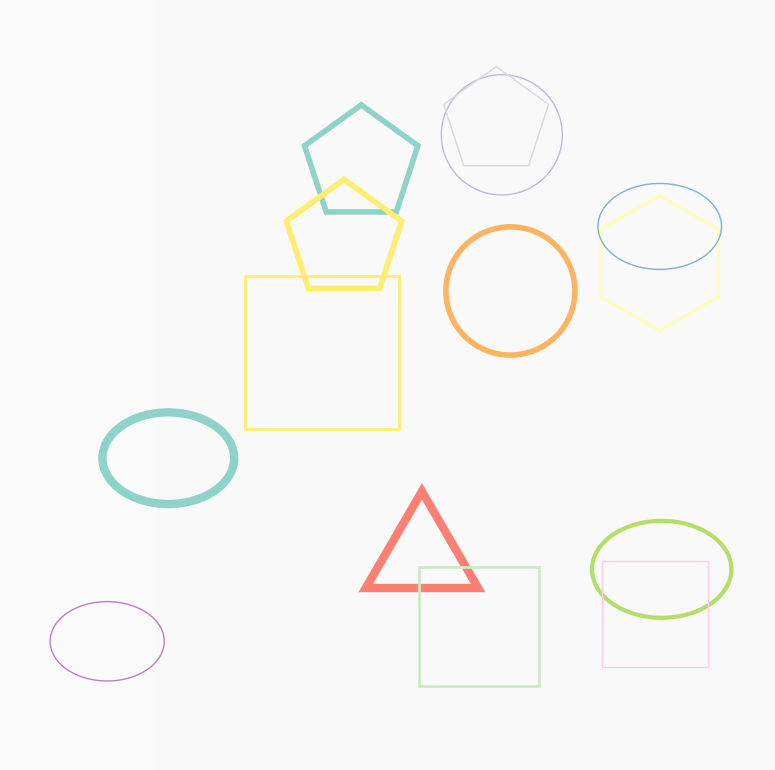[{"shape": "oval", "thickness": 3, "radius": 0.42, "center": [0.217, 0.405]}, {"shape": "pentagon", "thickness": 2, "radius": 0.38, "center": [0.466, 0.787]}, {"shape": "hexagon", "thickness": 1, "radius": 0.44, "center": [0.851, 0.658]}, {"shape": "circle", "thickness": 0.5, "radius": 0.39, "center": [0.647, 0.825]}, {"shape": "triangle", "thickness": 3, "radius": 0.42, "center": [0.544, 0.278]}, {"shape": "oval", "thickness": 0.5, "radius": 0.4, "center": [0.851, 0.706]}, {"shape": "circle", "thickness": 2, "radius": 0.42, "center": [0.659, 0.622]}, {"shape": "oval", "thickness": 1.5, "radius": 0.45, "center": [0.854, 0.261]}, {"shape": "square", "thickness": 0.5, "radius": 0.34, "center": [0.845, 0.202]}, {"shape": "pentagon", "thickness": 0.5, "radius": 0.36, "center": [0.64, 0.842]}, {"shape": "oval", "thickness": 0.5, "radius": 0.37, "center": [0.138, 0.167]}, {"shape": "square", "thickness": 1, "radius": 0.39, "center": [0.618, 0.186]}, {"shape": "pentagon", "thickness": 2, "radius": 0.39, "center": [0.444, 0.689]}, {"shape": "square", "thickness": 1, "radius": 0.5, "center": [0.415, 0.542]}]